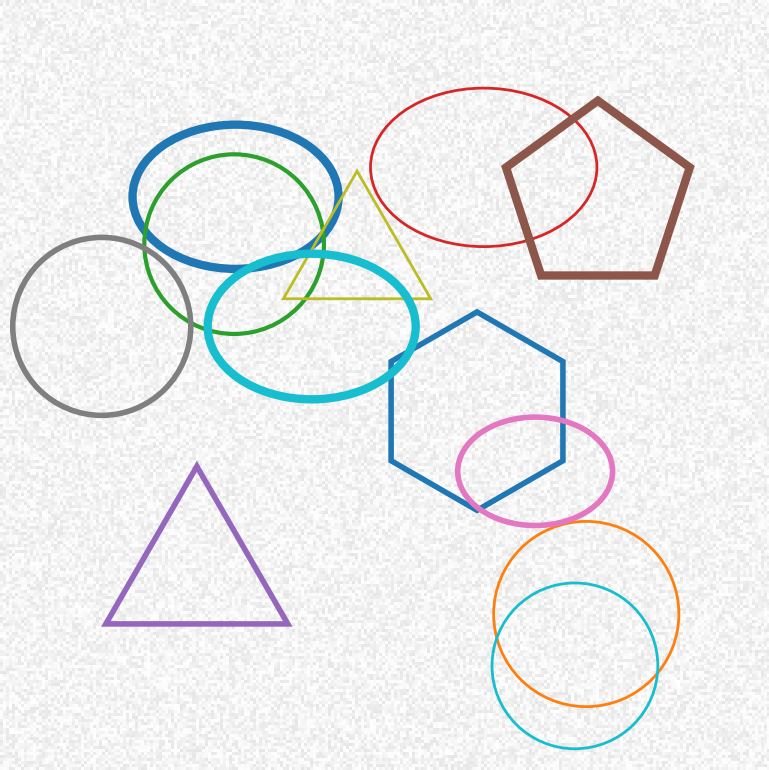[{"shape": "oval", "thickness": 3, "radius": 0.67, "center": [0.306, 0.744]}, {"shape": "hexagon", "thickness": 2, "radius": 0.64, "center": [0.62, 0.466]}, {"shape": "circle", "thickness": 1, "radius": 0.6, "center": [0.761, 0.203]}, {"shape": "circle", "thickness": 1.5, "radius": 0.58, "center": [0.304, 0.683]}, {"shape": "oval", "thickness": 1, "radius": 0.74, "center": [0.628, 0.783]}, {"shape": "triangle", "thickness": 2, "radius": 0.68, "center": [0.256, 0.258]}, {"shape": "pentagon", "thickness": 3, "radius": 0.63, "center": [0.776, 0.744]}, {"shape": "oval", "thickness": 2, "radius": 0.5, "center": [0.695, 0.388]}, {"shape": "circle", "thickness": 2, "radius": 0.58, "center": [0.132, 0.576]}, {"shape": "triangle", "thickness": 1, "radius": 0.55, "center": [0.464, 0.667]}, {"shape": "oval", "thickness": 3, "radius": 0.68, "center": [0.405, 0.576]}, {"shape": "circle", "thickness": 1, "radius": 0.54, "center": [0.747, 0.135]}]